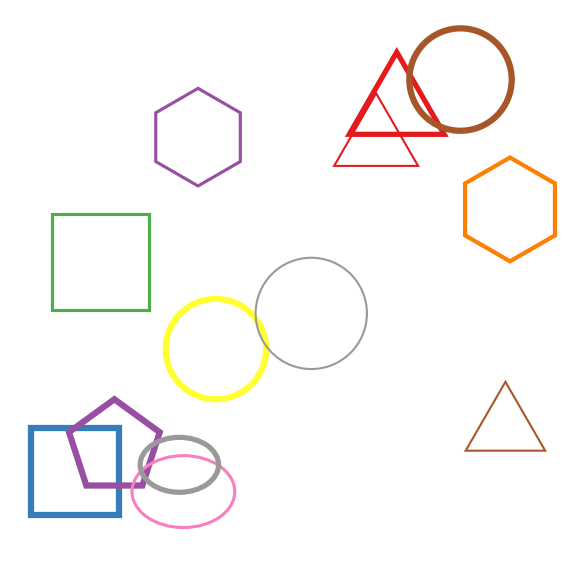[{"shape": "triangle", "thickness": 1, "radius": 0.42, "center": [0.651, 0.754]}, {"shape": "triangle", "thickness": 2.5, "radius": 0.47, "center": [0.687, 0.814]}, {"shape": "square", "thickness": 3, "radius": 0.38, "center": [0.13, 0.183]}, {"shape": "square", "thickness": 1.5, "radius": 0.42, "center": [0.174, 0.546]}, {"shape": "hexagon", "thickness": 1.5, "radius": 0.42, "center": [0.343, 0.762]}, {"shape": "pentagon", "thickness": 3, "radius": 0.41, "center": [0.198, 0.225]}, {"shape": "hexagon", "thickness": 2, "radius": 0.45, "center": [0.883, 0.637]}, {"shape": "circle", "thickness": 3, "radius": 0.43, "center": [0.374, 0.395]}, {"shape": "circle", "thickness": 3, "radius": 0.44, "center": [0.797, 0.861]}, {"shape": "triangle", "thickness": 1, "radius": 0.4, "center": [0.875, 0.258]}, {"shape": "oval", "thickness": 1.5, "radius": 0.44, "center": [0.318, 0.148]}, {"shape": "oval", "thickness": 2.5, "radius": 0.34, "center": [0.311, 0.194]}, {"shape": "circle", "thickness": 1, "radius": 0.48, "center": [0.539, 0.456]}]